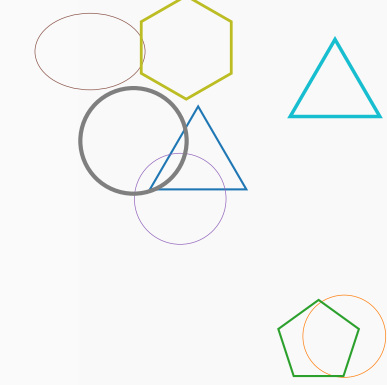[{"shape": "triangle", "thickness": 1.5, "radius": 0.72, "center": [0.511, 0.58]}, {"shape": "circle", "thickness": 0.5, "radius": 0.53, "center": [0.888, 0.127]}, {"shape": "pentagon", "thickness": 1.5, "radius": 0.55, "center": [0.822, 0.112]}, {"shape": "circle", "thickness": 0.5, "radius": 0.59, "center": [0.465, 0.484]}, {"shape": "oval", "thickness": 0.5, "radius": 0.71, "center": [0.232, 0.866]}, {"shape": "circle", "thickness": 3, "radius": 0.69, "center": [0.344, 0.634]}, {"shape": "hexagon", "thickness": 2, "radius": 0.67, "center": [0.481, 0.877]}, {"shape": "triangle", "thickness": 2.5, "radius": 0.67, "center": [0.865, 0.764]}]